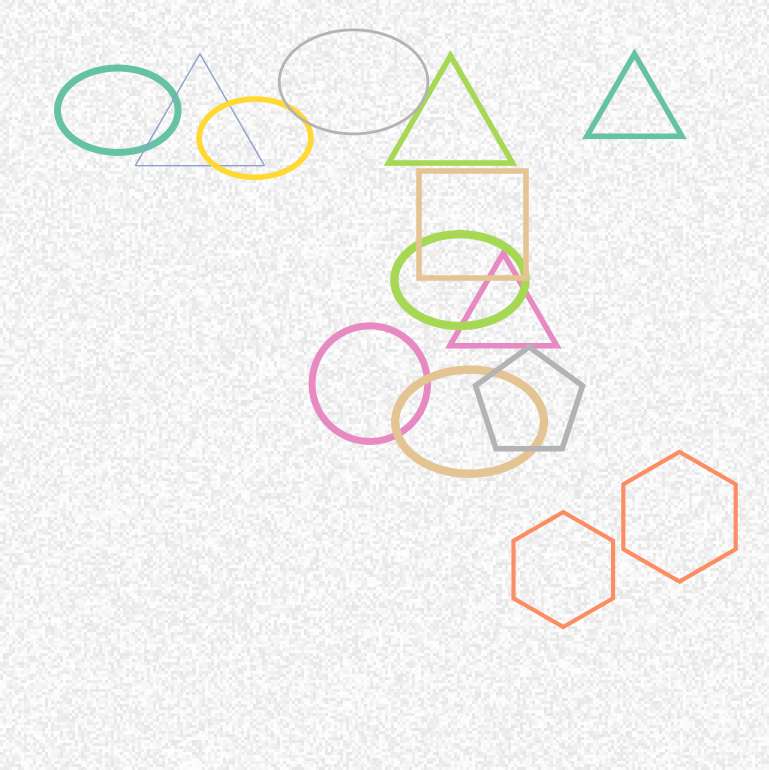[{"shape": "triangle", "thickness": 2, "radius": 0.36, "center": [0.824, 0.859]}, {"shape": "oval", "thickness": 2.5, "radius": 0.39, "center": [0.153, 0.857]}, {"shape": "hexagon", "thickness": 1.5, "radius": 0.42, "center": [0.882, 0.329]}, {"shape": "hexagon", "thickness": 1.5, "radius": 0.37, "center": [0.732, 0.26]}, {"shape": "triangle", "thickness": 0.5, "radius": 0.48, "center": [0.26, 0.833]}, {"shape": "circle", "thickness": 2.5, "radius": 0.38, "center": [0.48, 0.502]}, {"shape": "triangle", "thickness": 2, "radius": 0.4, "center": [0.654, 0.591]}, {"shape": "oval", "thickness": 3, "radius": 0.43, "center": [0.597, 0.636]}, {"shape": "triangle", "thickness": 2, "radius": 0.46, "center": [0.585, 0.835]}, {"shape": "oval", "thickness": 2, "radius": 0.36, "center": [0.331, 0.821]}, {"shape": "square", "thickness": 2, "radius": 0.35, "center": [0.614, 0.708]}, {"shape": "oval", "thickness": 3, "radius": 0.48, "center": [0.61, 0.452]}, {"shape": "oval", "thickness": 1, "radius": 0.48, "center": [0.459, 0.894]}, {"shape": "pentagon", "thickness": 2, "radius": 0.37, "center": [0.687, 0.476]}]